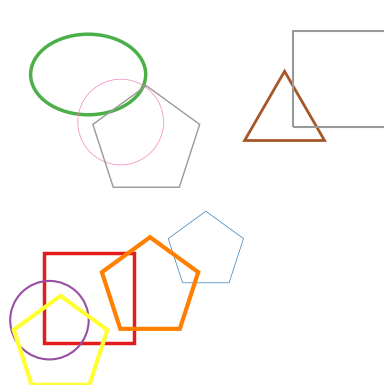[{"shape": "square", "thickness": 2.5, "radius": 0.58, "center": [0.231, 0.225]}, {"shape": "pentagon", "thickness": 0.5, "radius": 0.51, "center": [0.535, 0.349]}, {"shape": "oval", "thickness": 2.5, "radius": 0.75, "center": [0.229, 0.807]}, {"shape": "circle", "thickness": 1.5, "radius": 0.51, "center": [0.128, 0.168]}, {"shape": "pentagon", "thickness": 3, "radius": 0.66, "center": [0.39, 0.252]}, {"shape": "pentagon", "thickness": 3, "radius": 0.64, "center": [0.157, 0.104]}, {"shape": "triangle", "thickness": 2, "radius": 0.6, "center": [0.739, 0.695]}, {"shape": "circle", "thickness": 0.5, "radius": 0.56, "center": [0.313, 0.683]}, {"shape": "square", "thickness": 1.5, "radius": 0.63, "center": [0.888, 0.795]}, {"shape": "pentagon", "thickness": 1, "radius": 0.73, "center": [0.38, 0.632]}]